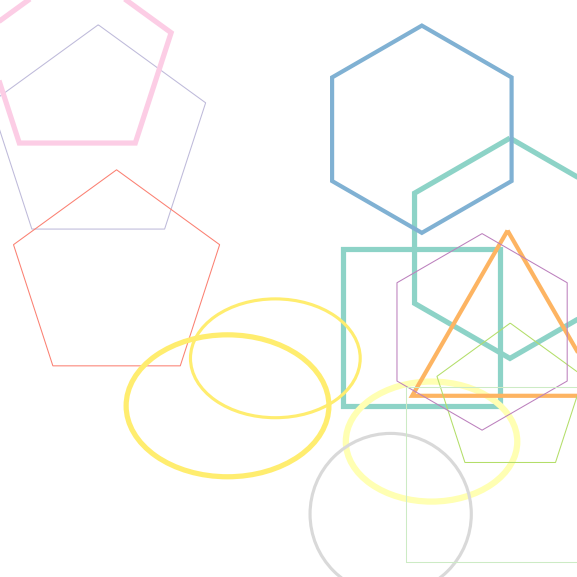[{"shape": "square", "thickness": 2.5, "radius": 0.68, "center": [0.729, 0.431]}, {"shape": "hexagon", "thickness": 2.5, "radius": 0.95, "center": [0.883, 0.569]}, {"shape": "oval", "thickness": 3, "radius": 0.74, "center": [0.747, 0.235]}, {"shape": "pentagon", "thickness": 0.5, "radius": 0.98, "center": [0.17, 0.761]}, {"shape": "pentagon", "thickness": 0.5, "radius": 0.94, "center": [0.202, 0.517]}, {"shape": "hexagon", "thickness": 2, "radius": 0.9, "center": [0.73, 0.775]}, {"shape": "triangle", "thickness": 2, "radius": 0.95, "center": [0.879, 0.409]}, {"shape": "pentagon", "thickness": 0.5, "radius": 0.67, "center": [0.883, 0.306]}, {"shape": "pentagon", "thickness": 2.5, "radius": 0.85, "center": [0.134, 0.89]}, {"shape": "circle", "thickness": 1.5, "radius": 0.7, "center": [0.676, 0.109]}, {"shape": "hexagon", "thickness": 0.5, "radius": 0.85, "center": [0.835, 0.424]}, {"shape": "square", "thickness": 0.5, "radius": 0.76, "center": [0.854, 0.177]}, {"shape": "oval", "thickness": 1.5, "radius": 0.73, "center": [0.477, 0.379]}, {"shape": "oval", "thickness": 2.5, "radius": 0.88, "center": [0.394, 0.296]}]